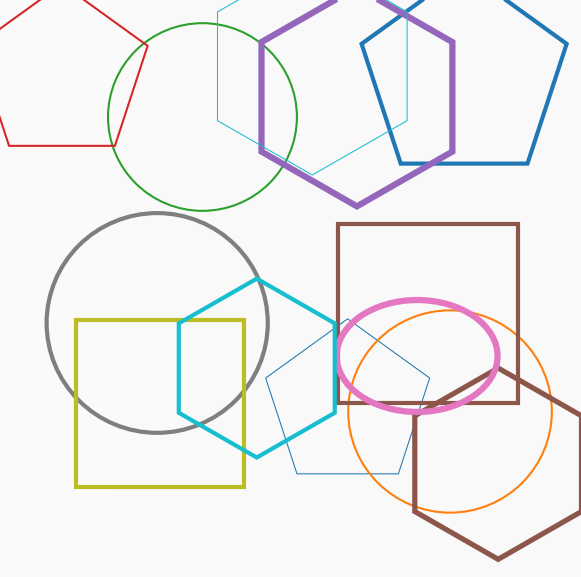[{"shape": "pentagon", "thickness": 2, "radius": 0.93, "center": [0.798, 0.866]}, {"shape": "pentagon", "thickness": 0.5, "radius": 0.74, "center": [0.598, 0.299]}, {"shape": "circle", "thickness": 1, "radius": 0.88, "center": [0.774, 0.287]}, {"shape": "circle", "thickness": 1, "radius": 0.81, "center": [0.348, 0.797]}, {"shape": "pentagon", "thickness": 1, "radius": 0.77, "center": [0.107, 0.872]}, {"shape": "hexagon", "thickness": 3, "radius": 0.95, "center": [0.614, 0.831]}, {"shape": "square", "thickness": 2, "radius": 0.78, "center": [0.736, 0.456]}, {"shape": "hexagon", "thickness": 2.5, "radius": 0.83, "center": [0.857, 0.196]}, {"shape": "oval", "thickness": 3, "radius": 0.69, "center": [0.718, 0.383]}, {"shape": "circle", "thickness": 2, "radius": 0.95, "center": [0.27, 0.44]}, {"shape": "square", "thickness": 2, "radius": 0.72, "center": [0.275, 0.3]}, {"shape": "hexagon", "thickness": 2, "radius": 0.77, "center": [0.442, 0.362]}, {"shape": "hexagon", "thickness": 0.5, "radius": 0.94, "center": [0.537, 0.884]}]